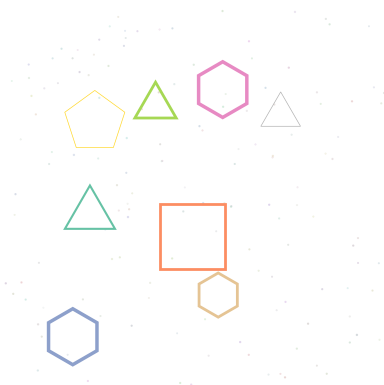[{"shape": "triangle", "thickness": 1.5, "radius": 0.38, "center": [0.234, 0.443]}, {"shape": "square", "thickness": 2, "radius": 0.42, "center": [0.5, 0.385]}, {"shape": "hexagon", "thickness": 2.5, "radius": 0.36, "center": [0.189, 0.125]}, {"shape": "hexagon", "thickness": 2.5, "radius": 0.36, "center": [0.578, 0.767]}, {"shape": "triangle", "thickness": 2, "radius": 0.31, "center": [0.404, 0.724]}, {"shape": "pentagon", "thickness": 0.5, "radius": 0.41, "center": [0.246, 0.683]}, {"shape": "hexagon", "thickness": 2, "radius": 0.29, "center": [0.567, 0.234]}, {"shape": "triangle", "thickness": 0.5, "radius": 0.3, "center": [0.729, 0.702]}]